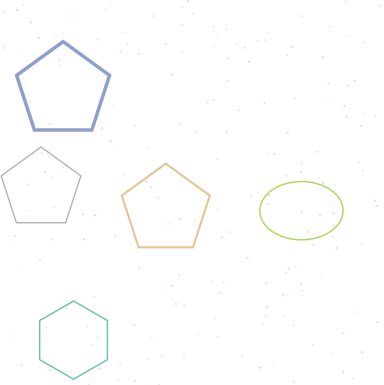[{"shape": "hexagon", "thickness": 1, "radius": 0.51, "center": [0.191, 0.117]}, {"shape": "pentagon", "thickness": 2.5, "radius": 0.63, "center": [0.164, 0.765]}, {"shape": "oval", "thickness": 1, "radius": 0.54, "center": [0.783, 0.453]}, {"shape": "pentagon", "thickness": 1.5, "radius": 0.6, "center": [0.431, 0.455]}, {"shape": "pentagon", "thickness": 1, "radius": 0.54, "center": [0.107, 0.51]}]